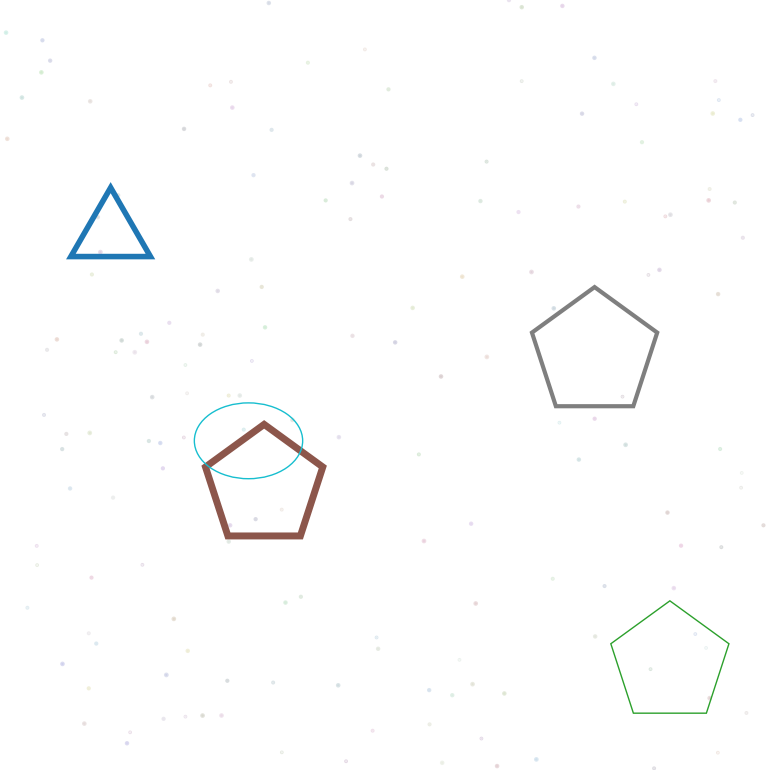[{"shape": "triangle", "thickness": 2, "radius": 0.3, "center": [0.144, 0.697]}, {"shape": "pentagon", "thickness": 0.5, "radius": 0.4, "center": [0.87, 0.139]}, {"shape": "pentagon", "thickness": 2.5, "radius": 0.4, "center": [0.343, 0.369]}, {"shape": "pentagon", "thickness": 1.5, "radius": 0.43, "center": [0.772, 0.542]}, {"shape": "oval", "thickness": 0.5, "radius": 0.35, "center": [0.323, 0.428]}]